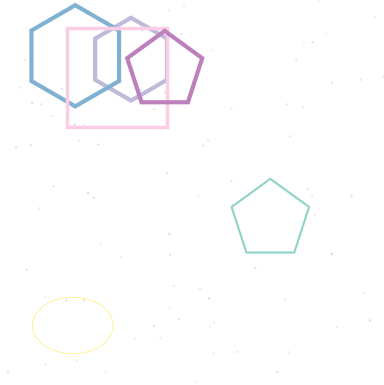[{"shape": "pentagon", "thickness": 1.5, "radius": 0.53, "center": [0.702, 0.43]}, {"shape": "hexagon", "thickness": 3, "radius": 0.54, "center": [0.34, 0.846]}, {"shape": "hexagon", "thickness": 3, "radius": 0.66, "center": [0.195, 0.855]}, {"shape": "square", "thickness": 2.5, "radius": 0.65, "center": [0.304, 0.799]}, {"shape": "pentagon", "thickness": 3, "radius": 0.51, "center": [0.428, 0.817]}, {"shape": "oval", "thickness": 0.5, "radius": 0.52, "center": [0.189, 0.154]}]